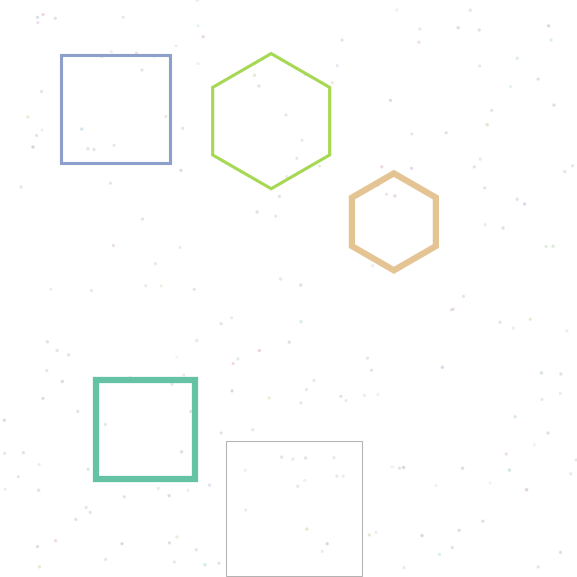[{"shape": "square", "thickness": 3, "radius": 0.43, "center": [0.252, 0.255]}, {"shape": "square", "thickness": 1.5, "radius": 0.47, "center": [0.2, 0.81]}, {"shape": "hexagon", "thickness": 1.5, "radius": 0.58, "center": [0.47, 0.789]}, {"shape": "hexagon", "thickness": 3, "radius": 0.42, "center": [0.682, 0.615]}, {"shape": "square", "thickness": 0.5, "radius": 0.59, "center": [0.509, 0.119]}]